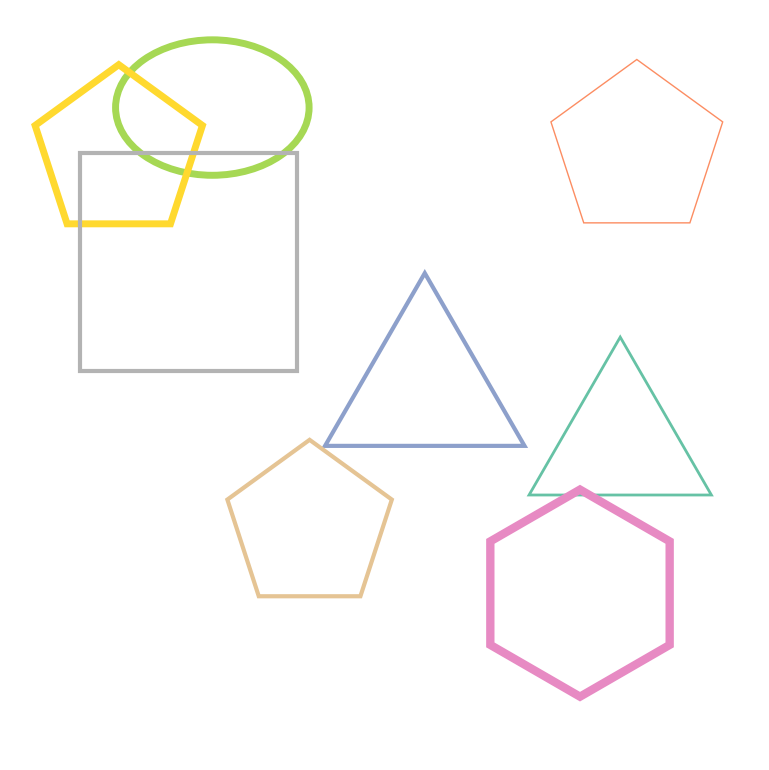[{"shape": "triangle", "thickness": 1, "radius": 0.68, "center": [0.805, 0.425]}, {"shape": "pentagon", "thickness": 0.5, "radius": 0.59, "center": [0.827, 0.805]}, {"shape": "triangle", "thickness": 1.5, "radius": 0.75, "center": [0.552, 0.496]}, {"shape": "hexagon", "thickness": 3, "radius": 0.67, "center": [0.753, 0.23]}, {"shape": "oval", "thickness": 2.5, "radius": 0.63, "center": [0.276, 0.86]}, {"shape": "pentagon", "thickness": 2.5, "radius": 0.57, "center": [0.154, 0.802]}, {"shape": "pentagon", "thickness": 1.5, "radius": 0.56, "center": [0.402, 0.316]}, {"shape": "square", "thickness": 1.5, "radius": 0.71, "center": [0.245, 0.66]}]